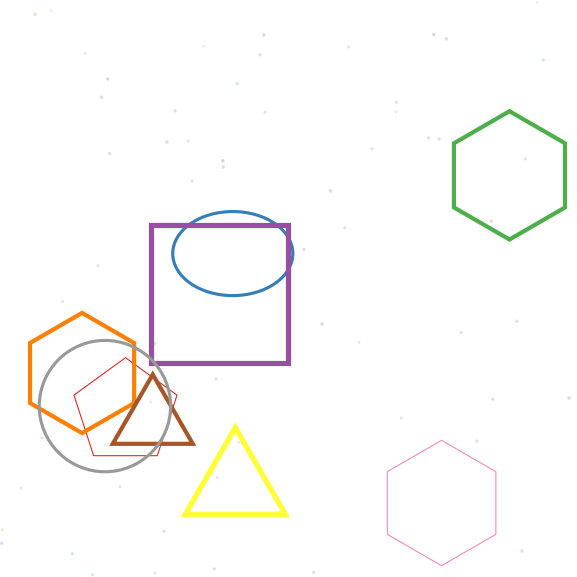[{"shape": "pentagon", "thickness": 0.5, "radius": 0.47, "center": [0.217, 0.286]}, {"shape": "oval", "thickness": 1.5, "radius": 0.52, "center": [0.403, 0.56]}, {"shape": "hexagon", "thickness": 2, "radius": 0.56, "center": [0.882, 0.695]}, {"shape": "square", "thickness": 2.5, "radius": 0.6, "center": [0.38, 0.49]}, {"shape": "hexagon", "thickness": 2, "radius": 0.52, "center": [0.142, 0.353]}, {"shape": "triangle", "thickness": 2.5, "radius": 0.5, "center": [0.407, 0.159]}, {"shape": "triangle", "thickness": 2, "radius": 0.4, "center": [0.265, 0.271]}, {"shape": "hexagon", "thickness": 0.5, "radius": 0.54, "center": [0.765, 0.128]}, {"shape": "circle", "thickness": 1.5, "radius": 0.57, "center": [0.182, 0.296]}]